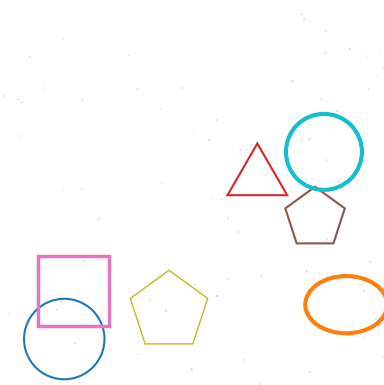[{"shape": "circle", "thickness": 1.5, "radius": 0.52, "center": [0.167, 0.119]}, {"shape": "oval", "thickness": 3, "radius": 0.53, "center": [0.899, 0.209]}, {"shape": "triangle", "thickness": 1.5, "radius": 0.45, "center": [0.668, 0.538]}, {"shape": "pentagon", "thickness": 1.5, "radius": 0.41, "center": [0.818, 0.434]}, {"shape": "square", "thickness": 2.5, "radius": 0.46, "center": [0.191, 0.244]}, {"shape": "pentagon", "thickness": 1, "radius": 0.53, "center": [0.439, 0.192]}, {"shape": "circle", "thickness": 3, "radius": 0.49, "center": [0.841, 0.606]}]